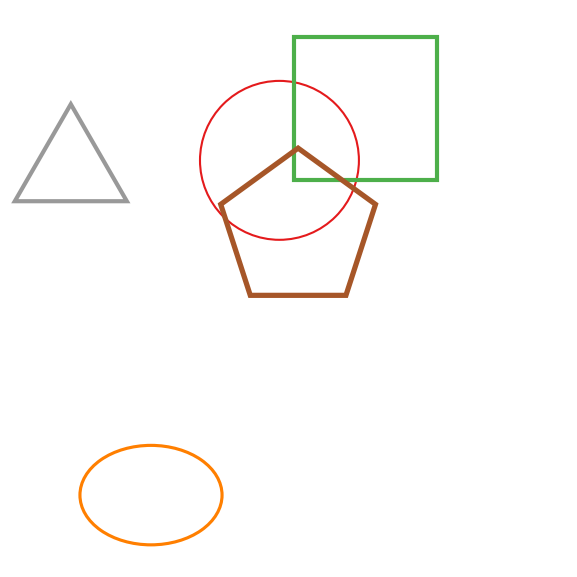[{"shape": "circle", "thickness": 1, "radius": 0.69, "center": [0.484, 0.721]}, {"shape": "square", "thickness": 2, "radius": 0.62, "center": [0.633, 0.811]}, {"shape": "oval", "thickness": 1.5, "radius": 0.62, "center": [0.261, 0.142]}, {"shape": "pentagon", "thickness": 2.5, "radius": 0.7, "center": [0.516, 0.602]}, {"shape": "triangle", "thickness": 2, "radius": 0.56, "center": [0.123, 0.707]}]